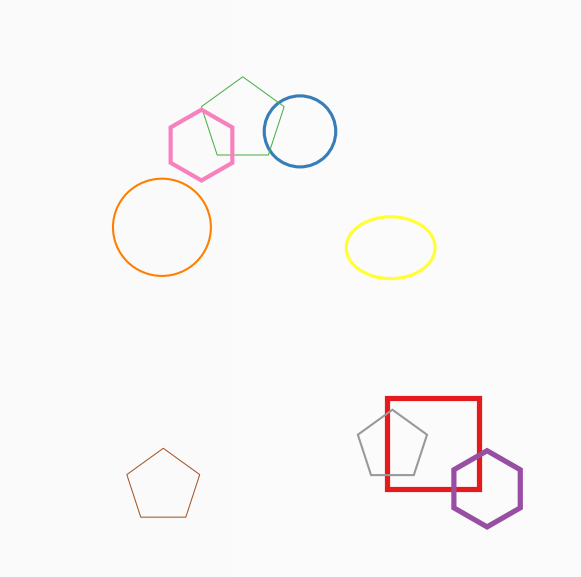[{"shape": "square", "thickness": 2.5, "radius": 0.39, "center": [0.745, 0.231]}, {"shape": "circle", "thickness": 1.5, "radius": 0.31, "center": [0.516, 0.772]}, {"shape": "pentagon", "thickness": 0.5, "radius": 0.37, "center": [0.418, 0.791]}, {"shape": "hexagon", "thickness": 2.5, "radius": 0.33, "center": [0.838, 0.153]}, {"shape": "circle", "thickness": 1, "radius": 0.42, "center": [0.279, 0.606]}, {"shape": "oval", "thickness": 1.5, "radius": 0.38, "center": [0.672, 0.57]}, {"shape": "pentagon", "thickness": 0.5, "radius": 0.33, "center": [0.281, 0.157]}, {"shape": "hexagon", "thickness": 2, "radius": 0.31, "center": [0.347, 0.748]}, {"shape": "pentagon", "thickness": 1, "radius": 0.31, "center": [0.675, 0.227]}]